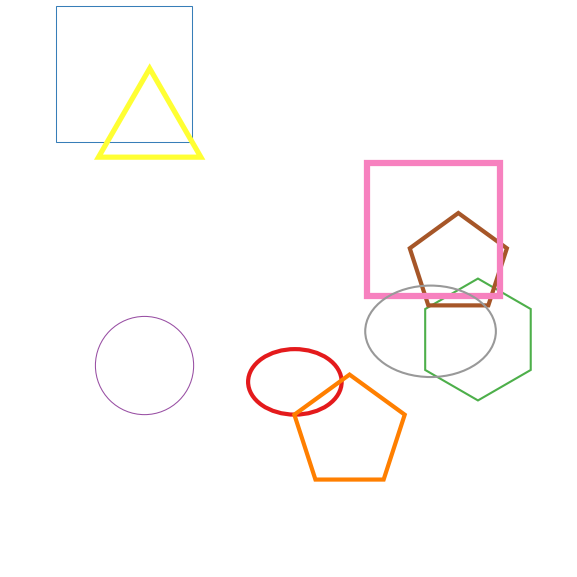[{"shape": "oval", "thickness": 2, "radius": 0.4, "center": [0.511, 0.338]}, {"shape": "square", "thickness": 0.5, "radius": 0.59, "center": [0.215, 0.871]}, {"shape": "hexagon", "thickness": 1, "radius": 0.53, "center": [0.828, 0.411]}, {"shape": "circle", "thickness": 0.5, "radius": 0.43, "center": [0.25, 0.366]}, {"shape": "pentagon", "thickness": 2, "radius": 0.5, "center": [0.605, 0.25]}, {"shape": "triangle", "thickness": 2.5, "radius": 0.51, "center": [0.259, 0.778]}, {"shape": "pentagon", "thickness": 2, "radius": 0.44, "center": [0.794, 0.542]}, {"shape": "square", "thickness": 3, "radius": 0.58, "center": [0.751, 0.602]}, {"shape": "oval", "thickness": 1, "radius": 0.57, "center": [0.746, 0.425]}]